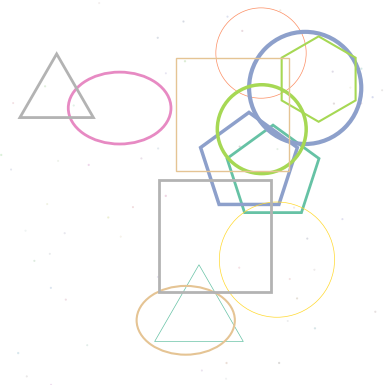[{"shape": "pentagon", "thickness": 2, "radius": 0.63, "center": [0.709, 0.549]}, {"shape": "triangle", "thickness": 0.5, "radius": 0.67, "center": [0.517, 0.179]}, {"shape": "circle", "thickness": 0.5, "radius": 0.59, "center": [0.678, 0.862]}, {"shape": "pentagon", "thickness": 2.5, "radius": 0.66, "center": [0.647, 0.576]}, {"shape": "circle", "thickness": 3, "radius": 0.73, "center": [0.793, 0.772]}, {"shape": "oval", "thickness": 2, "radius": 0.67, "center": [0.311, 0.719]}, {"shape": "hexagon", "thickness": 1.5, "radius": 0.55, "center": [0.828, 0.795]}, {"shape": "circle", "thickness": 2.5, "radius": 0.58, "center": [0.68, 0.664]}, {"shape": "circle", "thickness": 0.5, "radius": 0.75, "center": [0.719, 0.326]}, {"shape": "oval", "thickness": 1.5, "radius": 0.64, "center": [0.482, 0.168]}, {"shape": "square", "thickness": 1, "radius": 0.73, "center": [0.604, 0.702]}, {"shape": "triangle", "thickness": 2, "radius": 0.55, "center": [0.147, 0.75]}, {"shape": "square", "thickness": 2, "radius": 0.73, "center": [0.558, 0.387]}]